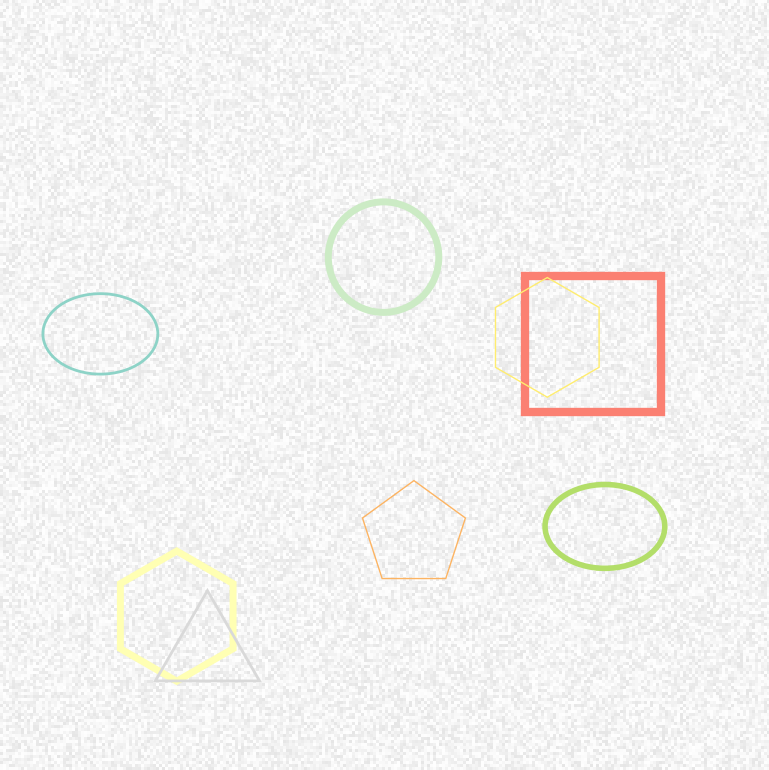[{"shape": "oval", "thickness": 1, "radius": 0.37, "center": [0.13, 0.566]}, {"shape": "hexagon", "thickness": 2.5, "radius": 0.42, "center": [0.23, 0.2]}, {"shape": "square", "thickness": 3, "radius": 0.44, "center": [0.77, 0.554]}, {"shape": "pentagon", "thickness": 0.5, "radius": 0.35, "center": [0.538, 0.306]}, {"shape": "oval", "thickness": 2, "radius": 0.39, "center": [0.786, 0.316]}, {"shape": "triangle", "thickness": 1, "radius": 0.39, "center": [0.269, 0.155]}, {"shape": "circle", "thickness": 2.5, "radius": 0.36, "center": [0.498, 0.666]}, {"shape": "hexagon", "thickness": 0.5, "radius": 0.39, "center": [0.711, 0.562]}]